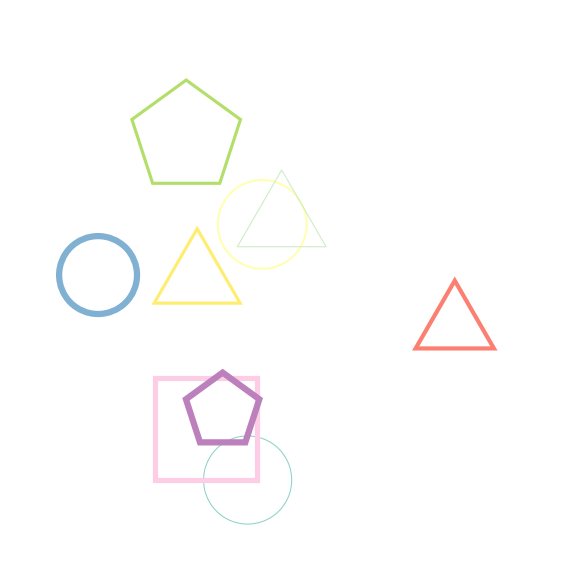[{"shape": "circle", "thickness": 0.5, "radius": 0.38, "center": [0.429, 0.168]}, {"shape": "circle", "thickness": 1, "radius": 0.38, "center": [0.454, 0.611]}, {"shape": "triangle", "thickness": 2, "radius": 0.39, "center": [0.787, 0.435]}, {"shape": "circle", "thickness": 3, "radius": 0.34, "center": [0.17, 0.523]}, {"shape": "pentagon", "thickness": 1.5, "radius": 0.49, "center": [0.322, 0.762]}, {"shape": "square", "thickness": 2.5, "radius": 0.44, "center": [0.356, 0.256]}, {"shape": "pentagon", "thickness": 3, "radius": 0.33, "center": [0.386, 0.287]}, {"shape": "triangle", "thickness": 0.5, "radius": 0.44, "center": [0.488, 0.616]}, {"shape": "triangle", "thickness": 1.5, "radius": 0.43, "center": [0.341, 0.517]}]